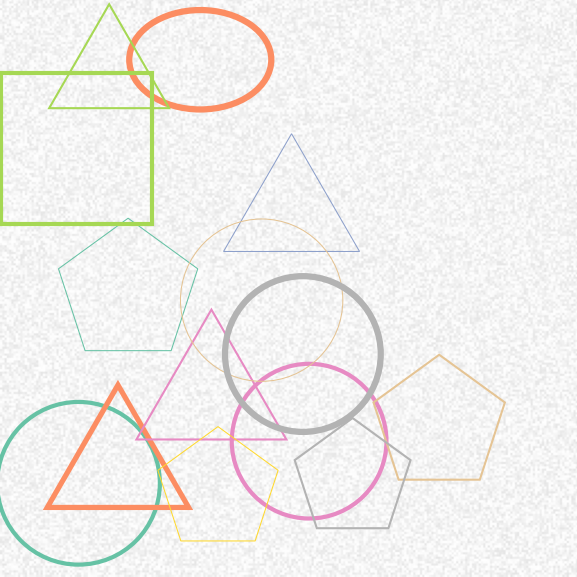[{"shape": "circle", "thickness": 2, "radius": 0.7, "center": [0.136, 0.162]}, {"shape": "pentagon", "thickness": 0.5, "radius": 0.63, "center": [0.222, 0.494]}, {"shape": "oval", "thickness": 3, "radius": 0.61, "center": [0.347, 0.896]}, {"shape": "triangle", "thickness": 2.5, "radius": 0.71, "center": [0.204, 0.191]}, {"shape": "triangle", "thickness": 0.5, "radius": 0.68, "center": [0.505, 0.632]}, {"shape": "triangle", "thickness": 1, "radius": 0.75, "center": [0.366, 0.313]}, {"shape": "circle", "thickness": 2, "radius": 0.67, "center": [0.535, 0.235]}, {"shape": "triangle", "thickness": 1, "radius": 0.6, "center": [0.189, 0.872]}, {"shape": "square", "thickness": 2, "radius": 0.66, "center": [0.133, 0.742]}, {"shape": "pentagon", "thickness": 0.5, "radius": 0.55, "center": [0.377, 0.151]}, {"shape": "pentagon", "thickness": 1, "radius": 0.6, "center": [0.761, 0.265]}, {"shape": "circle", "thickness": 0.5, "radius": 0.7, "center": [0.453, 0.479]}, {"shape": "circle", "thickness": 3, "radius": 0.67, "center": [0.524, 0.386]}, {"shape": "pentagon", "thickness": 1, "radius": 0.53, "center": [0.611, 0.17]}]